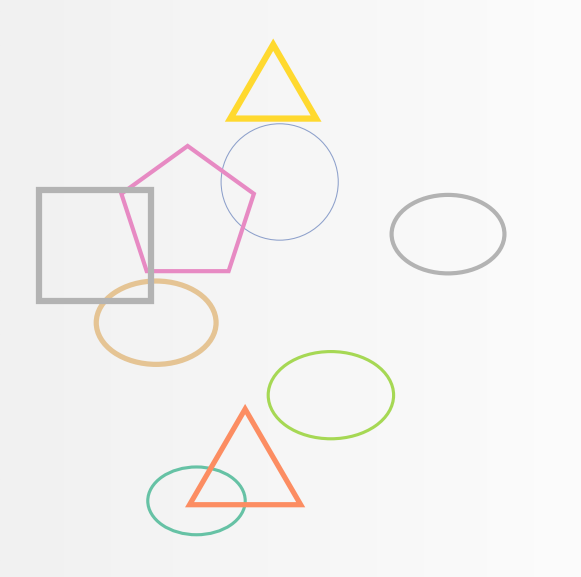[{"shape": "oval", "thickness": 1.5, "radius": 0.42, "center": [0.338, 0.132]}, {"shape": "triangle", "thickness": 2.5, "radius": 0.55, "center": [0.422, 0.18]}, {"shape": "circle", "thickness": 0.5, "radius": 0.5, "center": [0.481, 0.684]}, {"shape": "pentagon", "thickness": 2, "radius": 0.6, "center": [0.323, 0.627]}, {"shape": "oval", "thickness": 1.5, "radius": 0.54, "center": [0.569, 0.315]}, {"shape": "triangle", "thickness": 3, "radius": 0.43, "center": [0.47, 0.836]}, {"shape": "oval", "thickness": 2.5, "radius": 0.52, "center": [0.269, 0.44]}, {"shape": "square", "thickness": 3, "radius": 0.48, "center": [0.163, 0.574]}, {"shape": "oval", "thickness": 2, "radius": 0.49, "center": [0.771, 0.594]}]